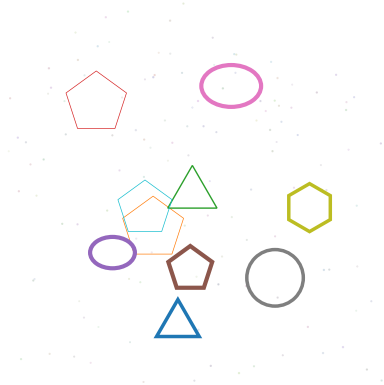[{"shape": "triangle", "thickness": 2.5, "radius": 0.32, "center": [0.462, 0.158]}, {"shape": "pentagon", "thickness": 0.5, "radius": 0.42, "center": [0.398, 0.407]}, {"shape": "triangle", "thickness": 1, "radius": 0.37, "center": [0.5, 0.496]}, {"shape": "pentagon", "thickness": 0.5, "radius": 0.41, "center": [0.25, 0.733]}, {"shape": "oval", "thickness": 3, "radius": 0.29, "center": [0.292, 0.344]}, {"shape": "pentagon", "thickness": 3, "radius": 0.3, "center": [0.494, 0.301]}, {"shape": "oval", "thickness": 3, "radius": 0.39, "center": [0.601, 0.777]}, {"shape": "circle", "thickness": 2.5, "radius": 0.37, "center": [0.714, 0.278]}, {"shape": "hexagon", "thickness": 2.5, "radius": 0.31, "center": [0.804, 0.461]}, {"shape": "pentagon", "thickness": 0.5, "radius": 0.37, "center": [0.377, 0.459]}]